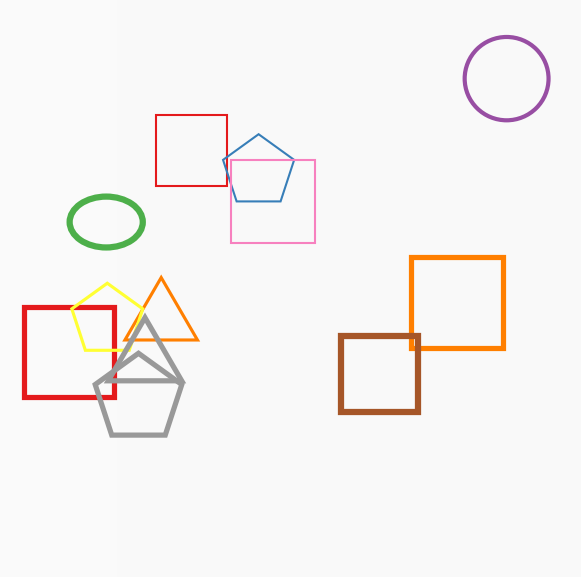[{"shape": "square", "thickness": 1, "radius": 0.31, "center": [0.33, 0.739]}, {"shape": "square", "thickness": 2.5, "radius": 0.39, "center": [0.119, 0.39]}, {"shape": "pentagon", "thickness": 1, "radius": 0.32, "center": [0.445, 0.702]}, {"shape": "oval", "thickness": 3, "radius": 0.31, "center": [0.183, 0.615]}, {"shape": "circle", "thickness": 2, "radius": 0.36, "center": [0.872, 0.863]}, {"shape": "triangle", "thickness": 1.5, "radius": 0.36, "center": [0.277, 0.446]}, {"shape": "square", "thickness": 2.5, "radius": 0.39, "center": [0.786, 0.476]}, {"shape": "pentagon", "thickness": 1.5, "radius": 0.32, "center": [0.185, 0.444]}, {"shape": "square", "thickness": 3, "radius": 0.33, "center": [0.653, 0.351]}, {"shape": "square", "thickness": 1, "radius": 0.36, "center": [0.47, 0.65]}, {"shape": "triangle", "thickness": 2.5, "radius": 0.36, "center": [0.249, 0.376]}, {"shape": "pentagon", "thickness": 2.5, "radius": 0.39, "center": [0.238, 0.309]}]